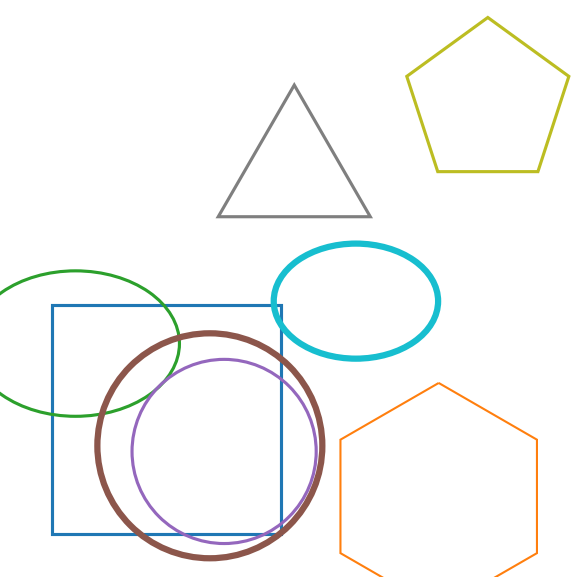[{"shape": "square", "thickness": 1.5, "radius": 0.99, "center": [0.288, 0.272]}, {"shape": "hexagon", "thickness": 1, "radius": 0.98, "center": [0.76, 0.14]}, {"shape": "oval", "thickness": 1.5, "radius": 0.9, "center": [0.131, 0.404]}, {"shape": "circle", "thickness": 1.5, "radius": 0.8, "center": [0.388, 0.217]}, {"shape": "circle", "thickness": 3, "radius": 0.97, "center": [0.363, 0.227]}, {"shape": "triangle", "thickness": 1.5, "radius": 0.76, "center": [0.51, 0.7]}, {"shape": "pentagon", "thickness": 1.5, "radius": 0.74, "center": [0.845, 0.821]}, {"shape": "oval", "thickness": 3, "radius": 0.71, "center": [0.616, 0.478]}]